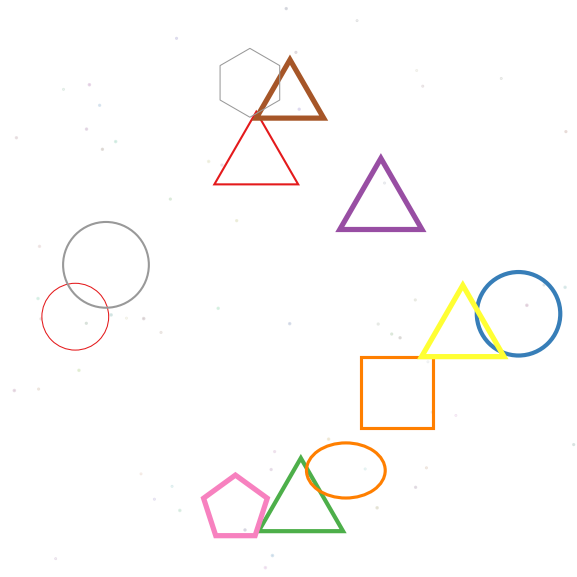[{"shape": "triangle", "thickness": 1, "radius": 0.42, "center": [0.444, 0.722]}, {"shape": "circle", "thickness": 0.5, "radius": 0.29, "center": [0.13, 0.451]}, {"shape": "circle", "thickness": 2, "radius": 0.36, "center": [0.898, 0.456]}, {"shape": "triangle", "thickness": 2, "radius": 0.42, "center": [0.521, 0.122]}, {"shape": "triangle", "thickness": 2.5, "radius": 0.41, "center": [0.66, 0.643]}, {"shape": "square", "thickness": 1.5, "radius": 0.31, "center": [0.688, 0.319]}, {"shape": "oval", "thickness": 1.5, "radius": 0.34, "center": [0.599, 0.184]}, {"shape": "triangle", "thickness": 2.5, "radius": 0.41, "center": [0.801, 0.423]}, {"shape": "triangle", "thickness": 2.5, "radius": 0.34, "center": [0.502, 0.828]}, {"shape": "pentagon", "thickness": 2.5, "radius": 0.29, "center": [0.408, 0.118]}, {"shape": "circle", "thickness": 1, "radius": 0.37, "center": [0.184, 0.541]}, {"shape": "hexagon", "thickness": 0.5, "radius": 0.3, "center": [0.433, 0.856]}]